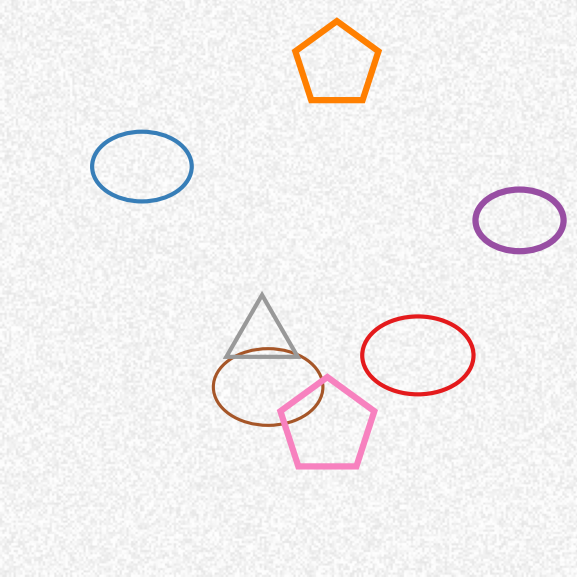[{"shape": "oval", "thickness": 2, "radius": 0.48, "center": [0.724, 0.384]}, {"shape": "oval", "thickness": 2, "radius": 0.43, "center": [0.246, 0.711]}, {"shape": "oval", "thickness": 3, "radius": 0.38, "center": [0.9, 0.618]}, {"shape": "pentagon", "thickness": 3, "radius": 0.38, "center": [0.583, 0.887]}, {"shape": "oval", "thickness": 1.5, "radius": 0.47, "center": [0.464, 0.329]}, {"shape": "pentagon", "thickness": 3, "radius": 0.43, "center": [0.567, 0.261]}, {"shape": "triangle", "thickness": 2, "radius": 0.36, "center": [0.454, 0.417]}]